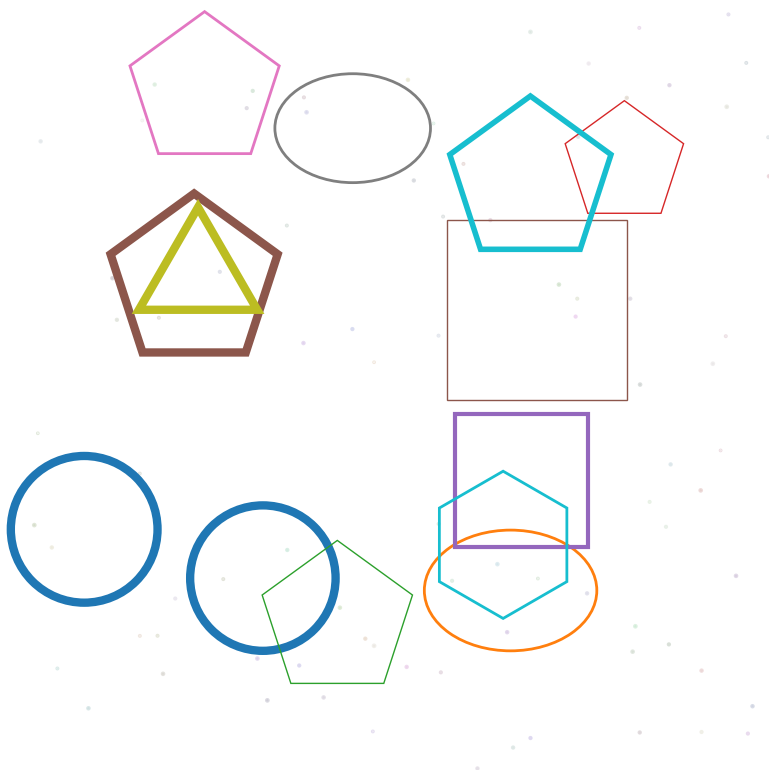[{"shape": "circle", "thickness": 3, "radius": 0.47, "center": [0.341, 0.249]}, {"shape": "circle", "thickness": 3, "radius": 0.48, "center": [0.109, 0.313]}, {"shape": "oval", "thickness": 1, "radius": 0.56, "center": [0.663, 0.233]}, {"shape": "pentagon", "thickness": 0.5, "radius": 0.51, "center": [0.438, 0.196]}, {"shape": "pentagon", "thickness": 0.5, "radius": 0.4, "center": [0.811, 0.788]}, {"shape": "square", "thickness": 1.5, "radius": 0.43, "center": [0.678, 0.376]}, {"shape": "square", "thickness": 0.5, "radius": 0.58, "center": [0.697, 0.597]}, {"shape": "pentagon", "thickness": 3, "radius": 0.57, "center": [0.252, 0.635]}, {"shape": "pentagon", "thickness": 1, "radius": 0.51, "center": [0.266, 0.883]}, {"shape": "oval", "thickness": 1, "radius": 0.51, "center": [0.458, 0.834]}, {"shape": "triangle", "thickness": 3, "radius": 0.44, "center": [0.257, 0.642]}, {"shape": "hexagon", "thickness": 1, "radius": 0.48, "center": [0.653, 0.292]}, {"shape": "pentagon", "thickness": 2, "radius": 0.55, "center": [0.689, 0.765]}]